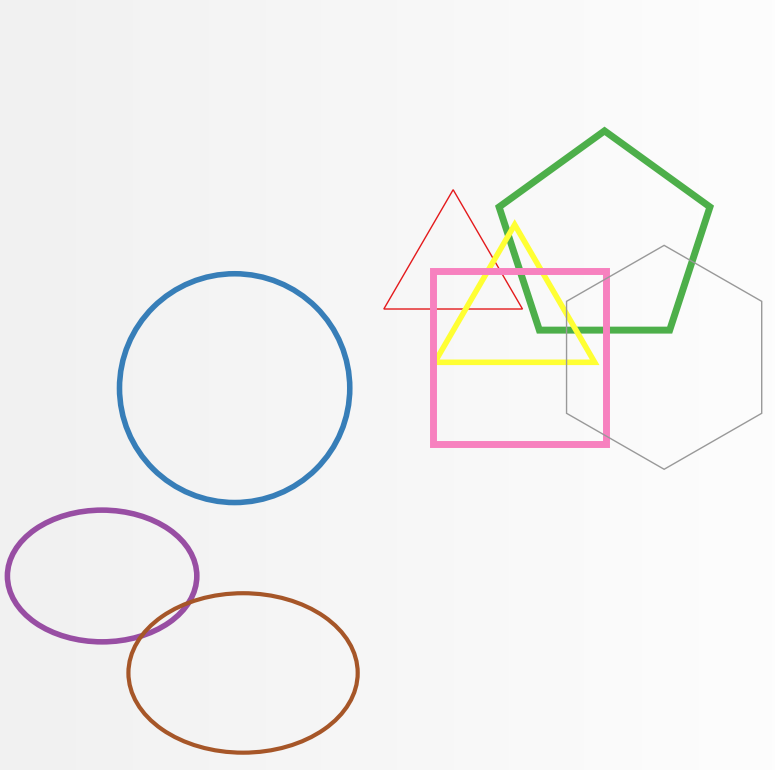[{"shape": "triangle", "thickness": 0.5, "radius": 0.52, "center": [0.585, 0.65]}, {"shape": "circle", "thickness": 2, "radius": 0.74, "center": [0.303, 0.496]}, {"shape": "pentagon", "thickness": 2.5, "radius": 0.72, "center": [0.78, 0.687]}, {"shape": "oval", "thickness": 2, "radius": 0.61, "center": [0.132, 0.252]}, {"shape": "triangle", "thickness": 2, "radius": 0.6, "center": [0.664, 0.589]}, {"shape": "oval", "thickness": 1.5, "radius": 0.74, "center": [0.314, 0.126]}, {"shape": "square", "thickness": 2.5, "radius": 0.56, "center": [0.67, 0.536]}, {"shape": "hexagon", "thickness": 0.5, "radius": 0.73, "center": [0.857, 0.536]}]